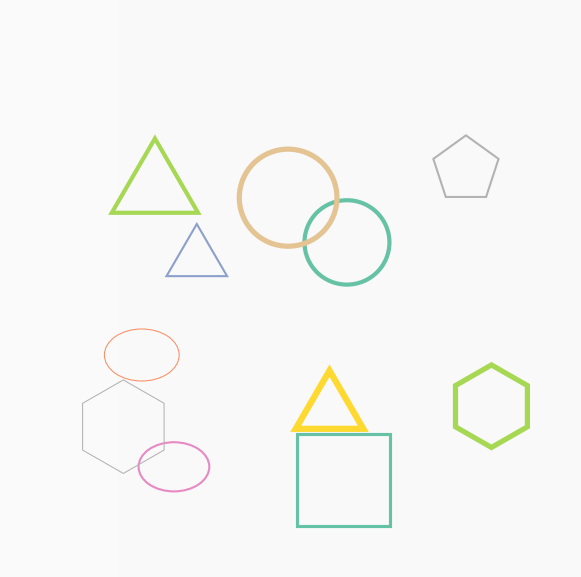[{"shape": "circle", "thickness": 2, "radius": 0.37, "center": [0.597, 0.579]}, {"shape": "square", "thickness": 1.5, "radius": 0.4, "center": [0.591, 0.168]}, {"shape": "oval", "thickness": 0.5, "radius": 0.32, "center": [0.244, 0.384]}, {"shape": "triangle", "thickness": 1, "radius": 0.3, "center": [0.339, 0.551]}, {"shape": "oval", "thickness": 1, "radius": 0.3, "center": [0.299, 0.191]}, {"shape": "triangle", "thickness": 2, "radius": 0.43, "center": [0.267, 0.674]}, {"shape": "hexagon", "thickness": 2.5, "radius": 0.36, "center": [0.846, 0.296]}, {"shape": "triangle", "thickness": 3, "radius": 0.34, "center": [0.567, 0.29]}, {"shape": "circle", "thickness": 2.5, "radius": 0.42, "center": [0.496, 0.657]}, {"shape": "pentagon", "thickness": 1, "radius": 0.29, "center": [0.802, 0.706]}, {"shape": "hexagon", "thickness": 0.5, "radius": 0.4, "center": [0.212, 0.26]}]